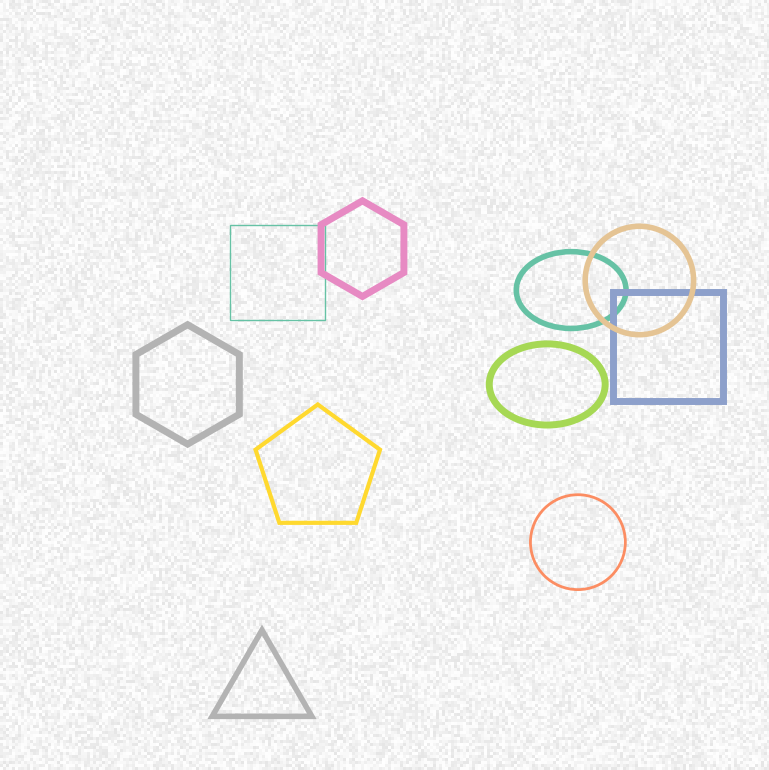[{"shape": "square", "thickness": 0.5, "radius": 0.31, "center": [0.36, 0.646]}, {"shape": "oval", "thickness": 2, "radius": 0.36, "center": [0.742, 0.623]}, {"shape": "circle", "thickness": 1, "radius": 0.31, "center": [0.751, 0.296]}, {"shape": "square", "thickness": 2.5, "radius": 0.36, "center": [0.868, 0.55]}, {"shape": "hexagon", "thickness": 2.5, "radius": 0.31, "center": [0.471, 0.677]}, {"shape": "oval", "thickness": 2.5, "radius": 0.38, "center": [0.711, 0.501]}, {"shape": "pentagon", "thickness": 1.5, "radius": 0.42, "center": [0.413, 0.39]}, {"shape": "circle", "thickness": 2, "radius": 0.35, "center": [0.83, 0.636]}, {"shape": "triangle", "thickness": 2, "radius": 0.37, "center": [0.34, 0.107]}, {"shape": "hexagon", "thickness": 2.5, "radius": 0.39, "center": [0.244, 0.501]}]